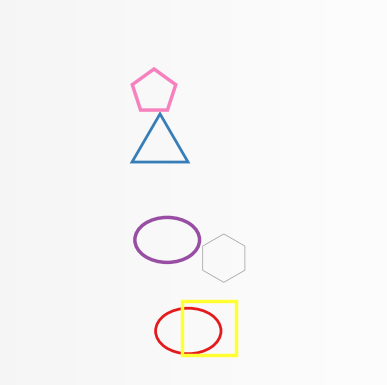[{"shape": "oval", "thickness": 2, "radius": 0.42, "center": [0.486, 0.14]}, {"shape": "triangle", "thickness": 2, "radius": 0.42, "center": [0.413, 0.621]}, {"shape": "oval", "thickness": 2.5, "radius": 0.42, "center": [0.432, 0.377]}, {"shape": "square", "thickness": 2.5, "radius": 0.35, "center": [0.538, 0.148]}, {"shape": "pentagon", "thickness": 2.5, "radius": 0.29, "center": [0.397, 0.762]}, {"shape": "hexagon", "thickness": 0.5, "radius": 0.31, "center": [0.578, 0.329]}]